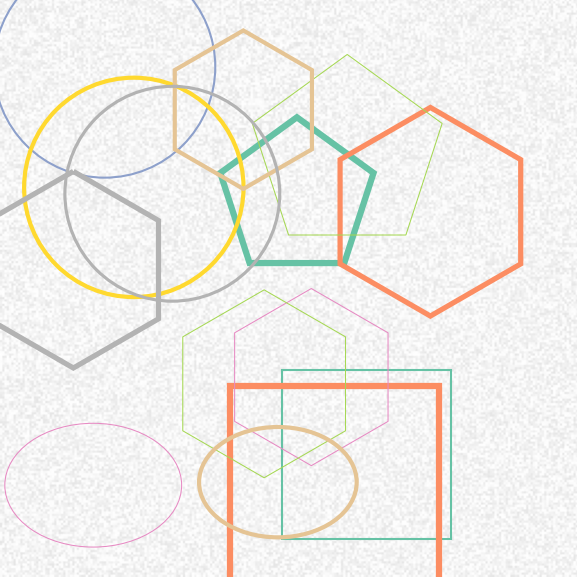[{"shape": "pentagon", "thickness": 3, "radius": 0.7, "center": [0.514, 0.657]}, {"shape": "square", "thickness": 1, "radius": 0.73, "center": [0.635, 0.212]}, {"shape": "hexagon", "thickness": 2.5, "radius": 0.9, "center": [0.745, 0.632]}, {"shape": "square", "thickness": 3, "radius": 0.9, "center": [0.58, 0.15]}, {"shape": "circle", "thickness": 1, "radius": 0.96, "center": [0.181, 0.883]}, {"shape": "hexagon", "thickness": 0.5, "radius": 0.77, "center": [0.539, 0.346]}, {"shape": "oval", "thickness": 0.5, "radius": 0.77, "center": [0.161, 0.159]}, {"shape": "hexagon", "thickness": 0.5, "radius": 0.81, "center": [0.457, 0.335]}, {"shape": "pentagon", "thickness": 0.5, "radius": 0.86, "center": [0.601, 0.732]}, {"shape": "circle", "thickness": 2, "radius": 0.95, "center": [0.232, 0.675]}, {"shape": "hexagon", "thickness": 2, "radius": 0.69, "center": [0.421, 0.809]}, {"shape": "oval", "thickness": 2, "radius": 0.68, "center": [0.481, 0.164]}, {"shape": "circle", "thickness": 1.5, "radius": 0.93, "center": [0.298, 0.664]}, {"shape": "hexagon", "thickness": 2.5, "radius": 0.85, "center": [0.127, 0.532]}]